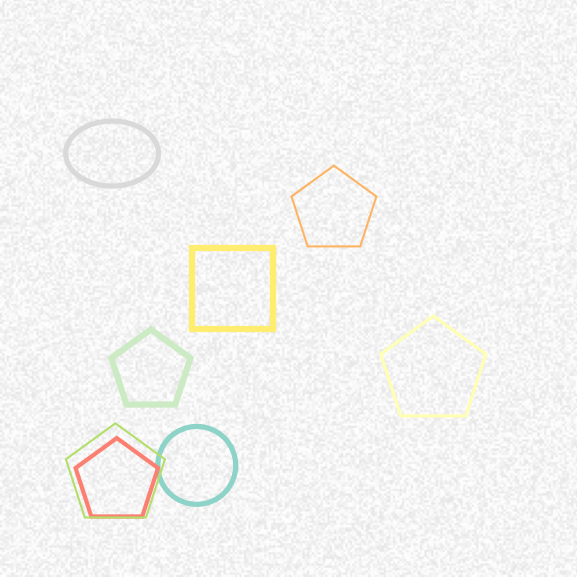[{"shape": "circle", "thickness": 2.5, "radius": 0.34, "center": [0.341, 0.193]}, {"shape": "pentagon", "thickness": 1.5, "radius": 0.48, "center": [0.75, 0.356]}, {"shape": "pentagon", "thickness": 2, "radius": 0.38, "center": [0.202, 0.166]}, {"shape": "pentagon", "thickness": 1, "radius": 0.39, "center": [0.578, 0.635]}, {"shape": "pentagon", "thickness": 1, "radius": 0.45, "center": [0.2, 0.176]}, {"shape": "oval", "thickness": 2.5, "radius": 0.4, "center": [0.194, 0.733]}, {"shape": "pentagon", "thickness": 3, "radius": 0.36, "center": [0.261, 0.357]}, {"shape": "square", "thickness": 3, "radius": 0.35, "center": [0.403, 0.5]}]